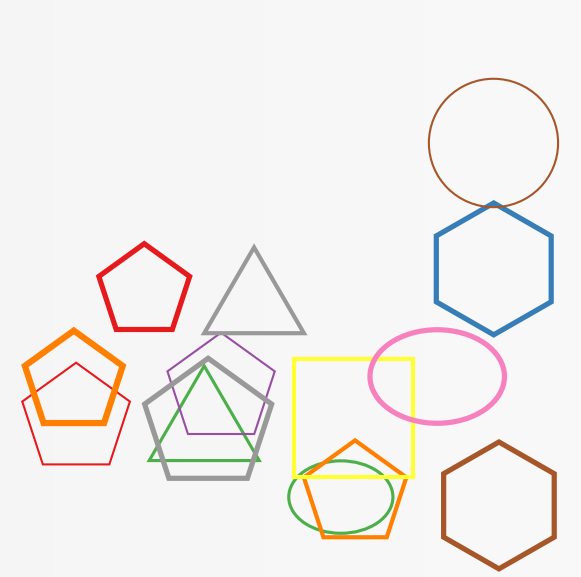[{"shape": "pentagon", "thickness": 1, "radius": 0.49, "center": [0.131, 0.274]}, {"shape": "pentagon", "thickness": 2.5, "radius": 0.41, "center": [0.248, 0.495]}, {"shape": "hexagon", "thickness": 2.5, "radius": 0.57, "center": [0.849, 0.534]}, {"shape": "oval", "thickness": 1.5, "radius": 0.45, "center": [0.586, 0.138]}, {"shape": "triangle", "thickness": 1.5, "radius": 0.55, "center": [0.351, 0.256]}, {"shape": "pentagon", "thickness": 1, "radius": 0.49, "center": [0.38, 0.326]}, {"shape": "pentagon", "thickness": 3, "radius": 0.44, "center": [0.127, 0.338]}, {"shape": "pentagon", "thickness": 2, "radius": 0.46, "center": [0.611, 0.144]}, {"shape": "square", "thickness": 2, "radius": 0.51, "center": [0.608, 0.275]}, {"shape": "circle", "thickness": 1, "radius": 0.56, "center": [0.849, 0.752]}, {"shape": "hexagon", "thickness": 2.5, "radius": 0.55, "center": [0.858, 0.124]}, {"shape": "oval", "thickness": 2.5, "radius": 0.58, "center": [0.752, 0.347]}, {"shape": "triangle", "thickness": 2, "radius": 0.5, "center": [0.437, 0.472]}, {"shape": "pentagon", "thickness": 2.5, "radius": 0.57, "center": [0.358, 0.264]}]